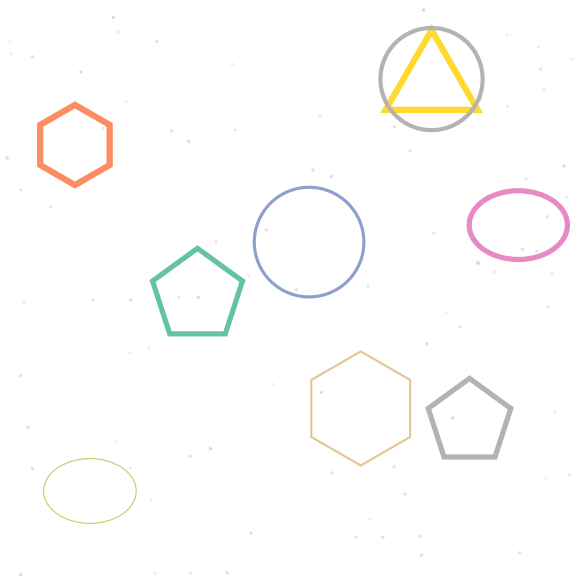[{"shape": "pentagon", "thickness": 2.5, "radius": 0.41, "center": [0.342, 0.487]}, {"shape": "hexagon", "thickness": 3, "radius": 0.35, "center": [0.13, 0.748]}, {"shape": "circle", "thickness": 1.5, "radius": 0.47, "center": [0.535, 0.58]}, {"shape": "oval", "thickness": 2.5, "radius": 0.43, "center": [0.898, 0.609]}, {"shape": "oval", "thickness": 0.5, "radius": 0.4, "center": [0.156, 0.149]}, {"shape": "triangle", "thickness": 3, "radius": 0.46, "center": [0.747, 0.855]}, {"shape": "hexagon", "thickness": 1, "radius": 0.49, "center": [0.625, 0.292]}, {"shape": "circle", "thickness": 2, "radius": 0.44, "center": [0.747, 0.862]}, {"shape": "pentagon", "thickness": 2.5, "radius": 0.38, "center": [0.813, 0.269]}]